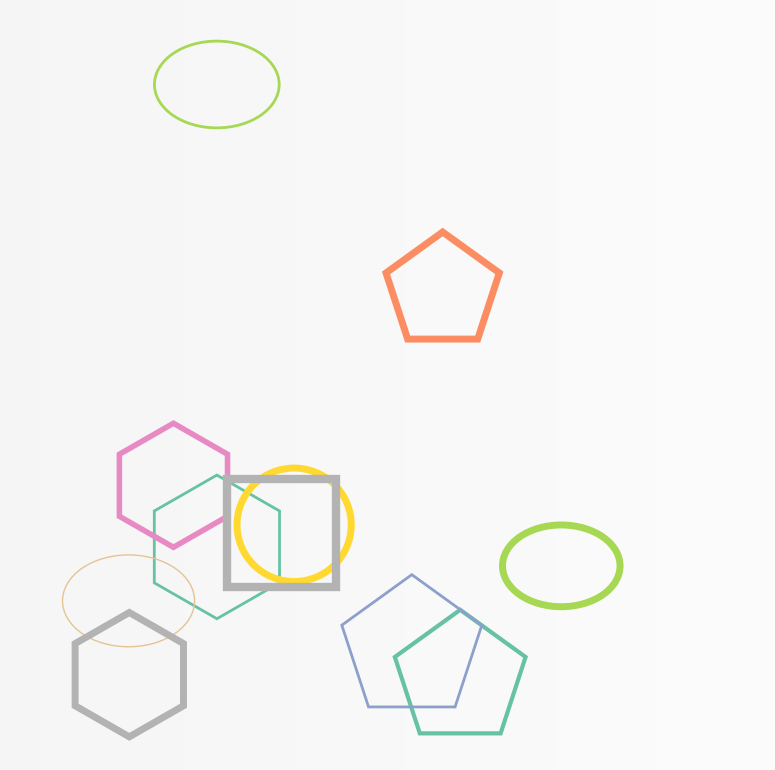[{"shape": "hexagon", "thickness": 1, "radius": 0.47, "center": [0.28, 0.29]}, {"shape": "pentagon", "thickness": 1.5, "radius": 0.44, "center": [0.594, 0.119]}, {"shape": "pentagon", "thickness": 2.5, "radius": 0.38, "center": [0.571, 0.622]}, {"shape": "pentagon", "thickness": 1, "radius": 0.47, "center": [0.531, 0.159]}, {"shape": "hexagon", "thickness": 2, "radius": 0.4, "center": [0.224, 0.37]}, {"shape": "oval", "thickness": 2.5, "radius": 0.38, "center": [0.724, 0.265]}, {"shape": "oval", "thickness": 1, "radius": 0.4, "center": [0.28, 0.89]}, {"shape": "circle", "thickness": 2.5, "radius": 0.37, "center": [0.38, 0.318]}, {"shape": "oval", "thickness": 0.5, "radius": 0.43, "center": [0.166, 0.22]}, {"shape": "square", "thickness": 3, "radius": 0.35, "center": [0.363, 0.307]}, {"shape": "hexagon", "thickness": 2.5, "radius": 0.4, "center": [0.167, 0.124]}]